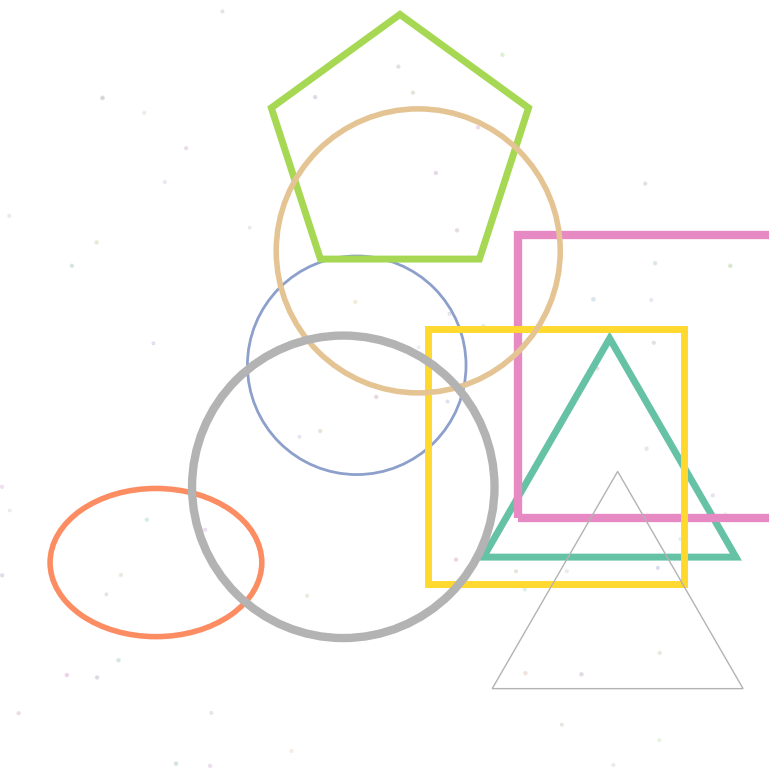[{"shape": "triangle", "thickness": 2.5, "radius": 0.95, "center": [0.792, 0.371]}, {"shape": "oval", "thickness": 2, "radius": 0.69, "center": [0.203, 0.269]}, {"shape": "circle", "thickness": 1, "radius": 0.71, "center": [0.463, 0.526]}, {"shape": "square", "thickness": 3, "radius": 0.92, "center": [0.857, 0.511]}, {"shape": "pentagon", "thickness": 2.5, "radius": 0.88, "center": [0.519, 0.806]}, {"shape": "square", "thickness": 2.5, "radius": 0.83, "center": [0.722, 0.407]}, {"shape": "circle", "thickness": 2, "radius": 0.92, "center": [0.543, 0.674]}, {"shape": "circle", "thickness": 3, "radius": 0.98, "center": [0.446, 0.368]}, {"shape": "triangle", "thickness": 0.5, "radius": 0.94, "center": [0.802, 0.2]}]